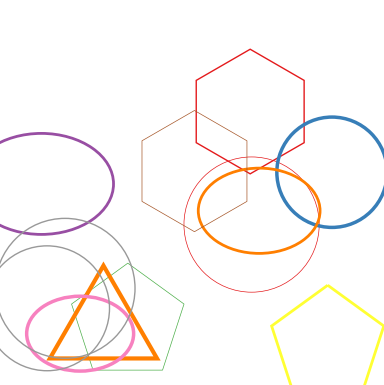[{"shape": "hexagon", "thickness": 1, "radius": 0.81, "center": [0.65, 0.71]}, {"shape": "circle", "thickness": 0.5, "radius": 0.88, "center": [0.653, 0.417]}, {"shape": "circle", "thickness": 2.5, "radius": 0.72, "center": [0.862, 0.553]}, {"shape": "pentagon", "thickness": 0.5, "radius": 0.77, "center": [0.332, 0.163]}, {"shape": "oval", "thickness": 2, "radius": 0.94, "center": [0.107, 0.522]}, {"shape": "triangle", "thickness": 3, "radius": 0.8, "center": [0.269, 0.149]}, {"shape": "oval", "thickness": 2, "radius": 0.79, "center": [0.673, 0.453]}, {"shape": "pentagon", "thickness": 2, "radius": 0.77, "center": [0.851, 0.106]}, {"shape": "hexagon", "thickness": 0.5, "radius": 0.79, "center": [0.505, 0.556]}, {"shape": "oval", "thickness": 2.5, "radius": 0.69, "center": [0.208, 0.133]}, {"shape": "circle", "thickness": 1, "radius": 0.91, "center": [0.169, 0.251]}, {"shape": "circle", "thickness": 1, "radius": 0.81, "center": [0.122, 0.199]}]